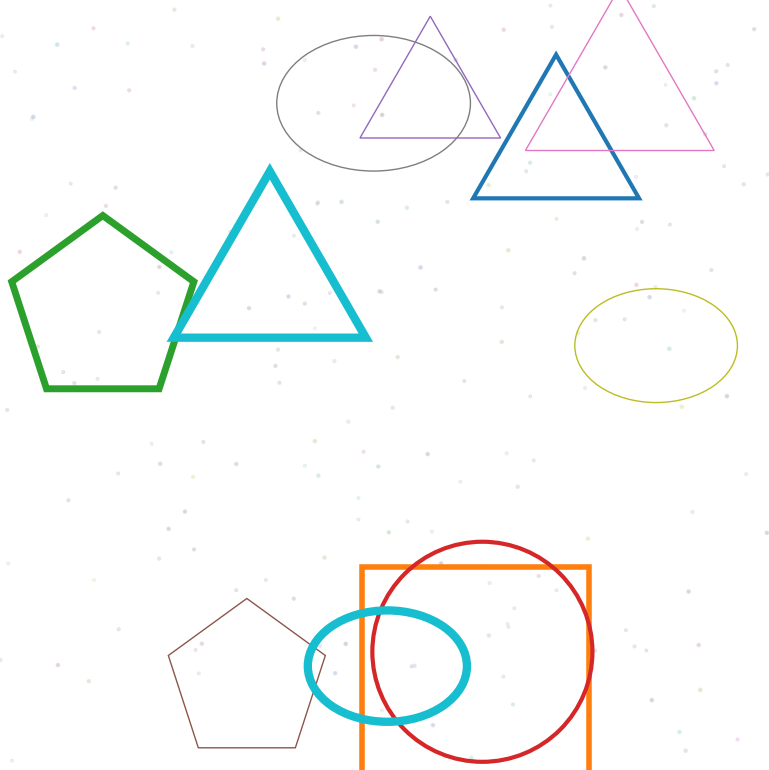[{"shape": "triangle", "thickness": 1.5, "radius": 0.62, "center": [0.722, 0.805]}, {"shape": "square", "thickness": 2, "radius": 0.74, "center": [0.618, 0.117]}, {"shape": "pentagon", "thickness": 2.5, "radius": 0.62, "center": [0.134, 0.596]}, {"shape": "circle", "thickness": 1.5, "radius": 0.71, "center": [0.626, 0.154]}, {"shape": "triangle", "thickness": 0.5, "radius": 0.53, "center": [0.559, 0.873]}, {"shape": "pentagon", "thickness": 0.5, "radius": 0.54, "center": [0.321, 0.116]}, {"shape": "triangle", "thickness": 0.5, "radius": 0.71, "center": [0.805, 0.875]}, {"shape": "oval", "thickness": 0.5, "radius": 0.63, "center": [0.485, 0.866]}, {"shape": "oval", "thickness": 0.5, "radius": 0.53, "center": [0.852, 0.551]}, {"shape": "oval", "thickness": 3, "radius": 0.52, "center": [0.503, 0.135]}, {"shape": "triangle", "thickness": 3, "radius": 0.72, "center": [0.35, 0.633]}]